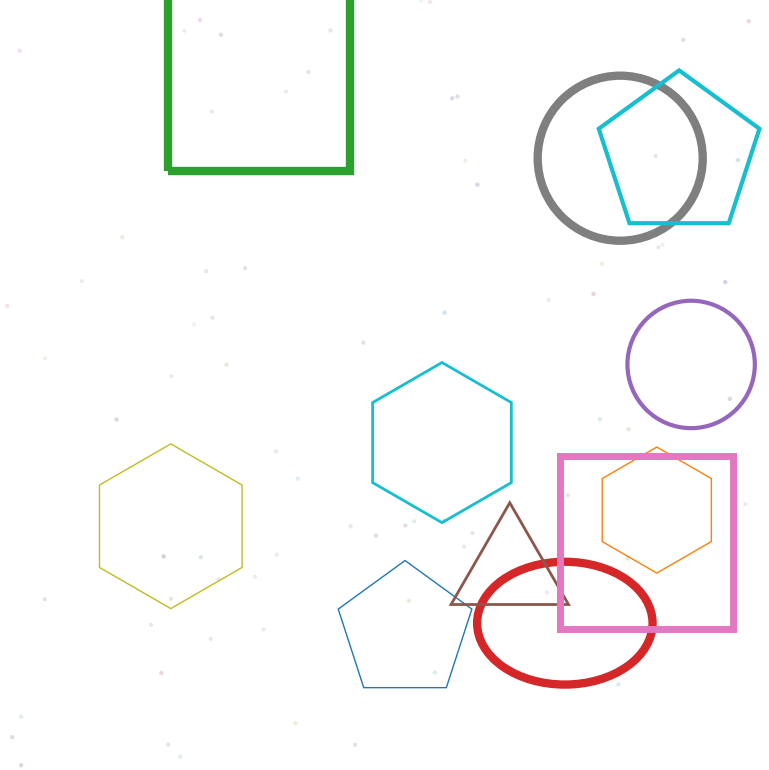[{"shape": "pentagon", "thickness": 0.5, "radius": 0.46, "center": [0.526, 0.181]}, {"shape": "hexagon", "thickness": 0.5, "radius": 0.41, "center": [0.853, 0.338]}, {"shape": "square", "thickness": 3, "radius": 0.59, "center": [0.337, 0.896]}, {"shape": "oval", "thickness": 3, "radius": 0.57, "center": [0.734, 0.191]}, {"shape": "circle", "thickness": 1.5, "radius": 0.41, "center": [0.898, 0.527]}, {"shape": "triangle", "thickness": 1, "radius": 0.44, "center": [0.662, 0.259]}, {"shape": "square", "thickness": 2.5, "radius": 0.56, "center": [0.839, 0.296]}, {"shape": "circle", "thickness": 3, "radius": 0.54, "center": [0.805, 0.795]}, {"shape": "hexagon", "thickness": 0.5, "radius": 0.53, "center": [0.222, 0.317]}, {"shape": "pentagon", "thickness": 1.5, "radius": 0.55, "center": [0.882, 0.799]}, {"shape": "hexagon", "thickness": 1, "radius": 0.52, "center": [0.574, 0.425]}]